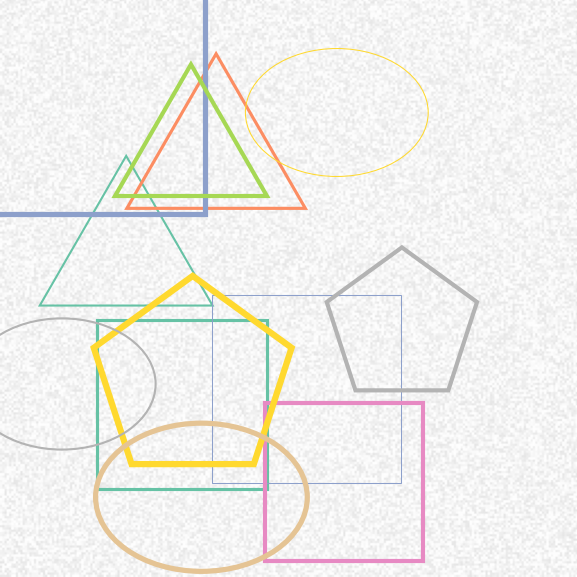[{"shape": "square", "thickness": 1.5, "radius": 0.74, "center": [0.315, 0.299]}, {"shape": "triangle", "thickness": 1, "radius": 0.86, "center": [0.218, 0.556]}, {"shape": "triangle", "thickness": 1.5, "radius": 0.89, "center": [0.374, 0.728]}, {"shape": "square", "thickness": 2.5, "radius": 0.96, "center": [0.162, 0.821]}, {"shape": "square", "thickness": 0.5, "radius": 0.82, "center": [0.531, 0.326]}, {"shape": "square", "thickness": 2, "radius": 0.69, "center": [0.596, 0.164]}, {"shape": "triangle", "thickness": 2, "radius": 0.76, "center": [0.331, 0.736]}, {"shape": "pentagon", "thickness": 3, "radius": 0.9, "center": [0.334, 0.341]}, {"shape": "oval", "thickness": 0.5, "radius": 0.79, "center": [0.583, 0.804]}, {"shape": "oval", "thickness": 2.5, "radius": 0.92, "center": [0.349, 0.138]}, {"shape": "oval", "thickness": 1, "radius": 0.81, "center": [0.107, 0.334]}, {"shape": "pentagon", "thickness": 2, "radius": 0.68, "center": [0.696, 0.434]}]